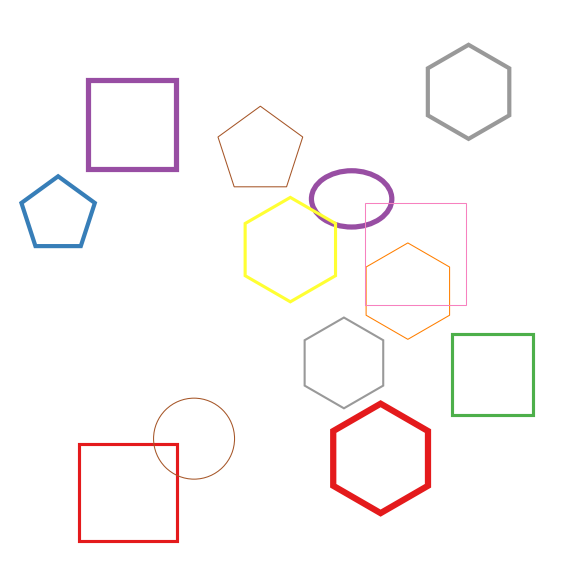[{"shape": "hexagon", "thickness": 3, "radius": 0.47, "center": [0.659, 0.205]}, {"shape": "square", "thickness": 1.5, "radius": 0.42, "center": [0.222, 0.146]}, {"shape": "pentagon", "thickness": 2, "radius": 0.33, "center": [0.101, 0.627]}, {"shape": "square", "thickness": 1.5, "radius": 0.35, "center": [0.853, 0.35]}, {"shape": "square", "thickness": 2.5, "radius": 0.38, "center": [0.229, 0.783]}, {"shape": "oval", "thickness": 2.5, "radius": 0.35, "center": [0.609, 0.655]}, {"shape": "hexagon", "thickness": 0.5, "radius": 0.42, "center": [0.706, 0.495]}, {"shape": "hexagon", "thickness": 1.5, "radius": 0.45, "center": [0.503, 0.567]}, {"shape": "circle", "thickness": 0.5, "radius": 0.35, "center": [0.336, 0.24]}, {"shape": "pentagon", "thickness": 0.5, "radius": 0.39, "center": [0.451, 0.738]}, {"shape": "square", "thickness": 0.5, "radius": 0.44, "center": [0.719, 0.56]}, {"shape": "hexagon", "thickness": 1, "radius": 0.39, "center": [0.596, 0.371]}, {"shape": "hexagon", "thickness": 2, "radius": 0.41, "center": [0.811, 0.84]}]